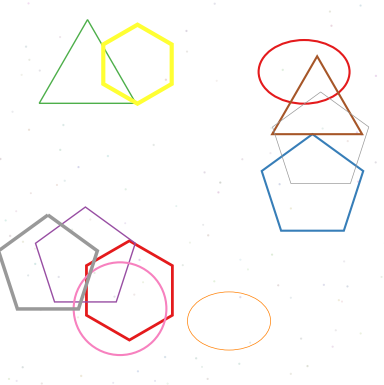[{"shape": "oval", "thickness": 1.5, "radius": 0.59, "center": [0.79, 0.813]}, {"shape": "hexagon", "thickness": 2, "radius": 0.64, "center": [0.336, 0.246]}, {"shape": "pentagon", "thickness": 1.5, "radius": 0.69, "center": [0.812, 0.513]}, {"shape": "triangle", "thickness": 1, "radius": 0.72, "center": [0.227, 0.804]}, {"shape": "pentagon", "thickness": 1, "radius": 0.68, "center": [0.222, 0.326]}, {"shape": "oval", "thickness": 0.5, "radius": 0.54, "center": [0.595, 0.166]}, {"shape": "hexagon", "thickness": 3, "radius": 0.51, "center": [0.357, 0.833]}, {"shape": "triangle", "thickness": 1.5, "radius": 0.67, "center": [0.824, 0.719]}, {"shape": "circle", "thickness": 1.5, "radius": 0.6, "center": [0.312, 0.198]}, {"shape": "pentagon", "thickness": 0.5, "radius": 0.66, "center": [0.833, 0.63]}, {"shape": "pentagon", "thickness": 2.5, "radius": 0.67, "center": [0.125, 0.307]}]